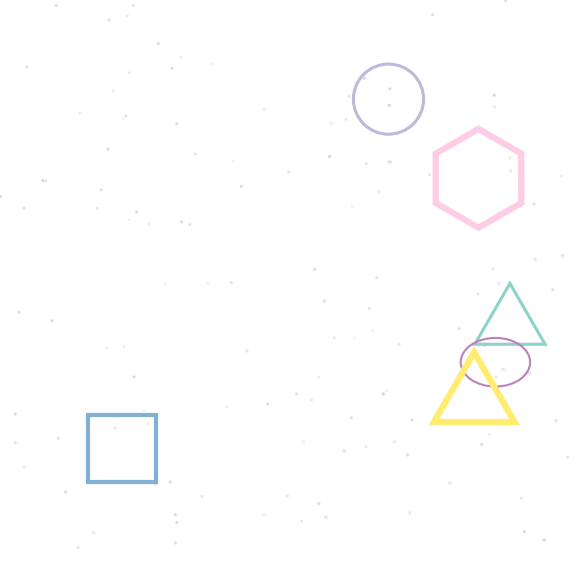[{"shape": "triangle", "thickness": 1.5, "radius": 0.35, "center": [0.883, 0.438]}, {"shape": "circle", "thickness": 1.5, "radius": 0.3, "center": [0.673, 0.827]}, {"shape": "square", "thickness": 2, "radius": 0.29, "center": [0.211, 0.222]}, {"shape": "hexagon", "thickness": 3, "radius": 0.43, "center": [0.829, 0.69]}, {"shape": "oval", "thickness": 1, "radius": 0.3, "center": [0.858, 0.372]}, {"shape": "triangle", "thickness": 3, "radius": 0.4, "center": [0.821, 0.309]}]